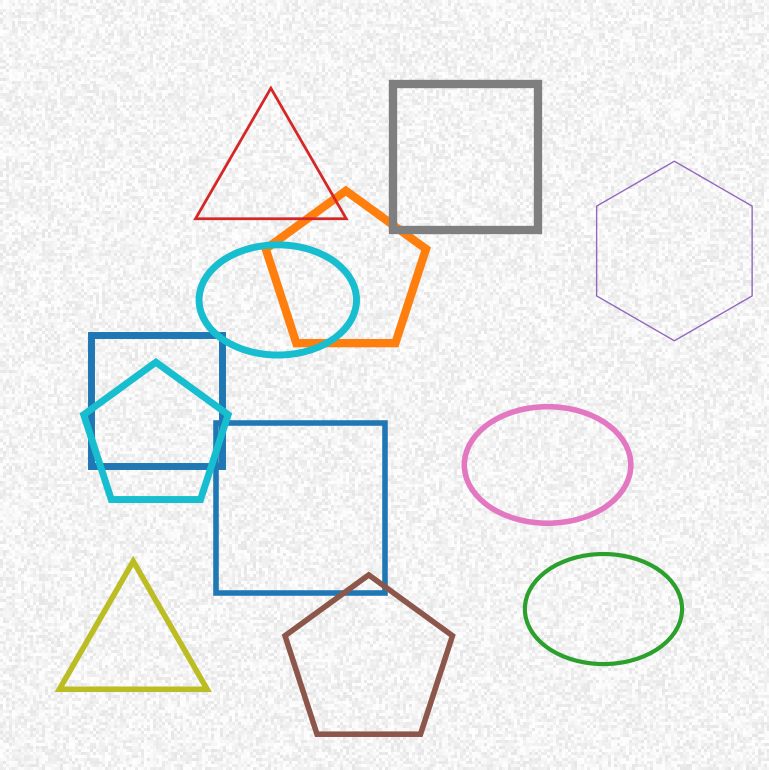[{"shape": "square", "thickness": 2.5, "radius": 0.42, "center": [0.204, 0.48]}, {"shape": "square", "thickness": 2, "radius": 0.55, "center": [0.39, 0.341]}, {"shape": "pentagon", "thickness": 3, "radius": 0.55, "center": [0.449, 0.643]}, {"shape": "oval", "thickness": 1.5, "radius": 0.51, "center": [0.784, 0.209]}, {"shape": "triangle", "thickness": 1, "radius": 0.57, "center": [0.352, 0.772]}, {"shape": "hexagon", "thickness": 0.5, "radius": 0.58, "center": [0.876, 0.674]}, {"shape": "pentagon", "thickness": 2, "radius": 0.57, "center": [0.479, 0.139]}, {"shape": "oval", "thickness": 2, "radius": 0.54, "center": [0.711, 0.396]}, {"shape": "square", "thickness": 3, "radius": 0.47, "center": [0.605, 0.796]}, {"shape": "triangle", "thickness": 2, "radius": 0.55, "center": [0.173, 0.16]}, {"shape": "pentagon", "thickness": 2.5, "radius": 0.49, "center": [0.203, 0.431]}, {"shape": "oval", "thickness": 2.5, "radius": 0.51, "center": [0.361, 0.61]}]